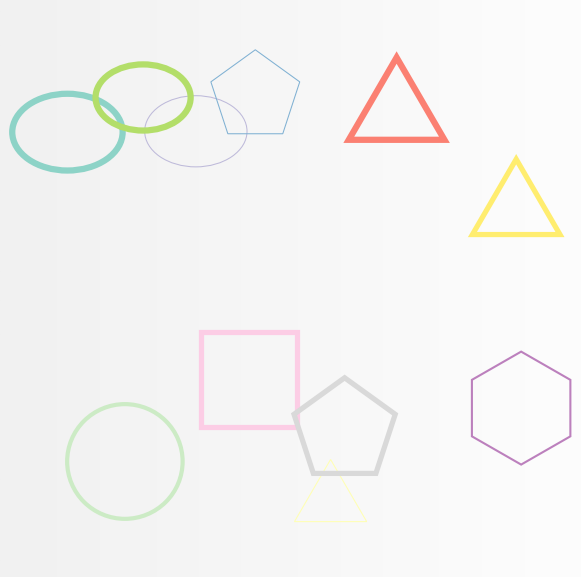[{"shape": "oval", "thickness": 3, "radius": 0.47, "center": [0.116, 0.77]}, {"shape": "triangle", "thickness": 0.5, "radius": 0.36, "center": [0.569, 0.132]}, {"shape": "oval", "thickness": 0.5, "radius": 0.44, "center": [0.337, 0.772]}, {"shape": "triangle", "thickness": 3, "radius": 0.47, "center": [0.682, 0.805]}, {"shape": "pentagon", "thickness": 0.5, "radius": 0.4, "center": [0.439, 0.833]}, {"shape": "oval", "thickness": 3, "radius": 0.41, "center": [0.246, 0.83]}, {"shape": "square", "thickness": 2.5, "radius": 0.41, "center": [0.428, 0.342]}, {"shape": "pentagon", "thickness": 2.5, "radius": 0.46, "center": [0.593, 0.253]}, {"shape": "hexagon", "thickness": 1, "radius": 0.49, "center": [0.897, 0.292]}, {"shape": "circle", "thickness": 2, "radius": 0.5, "center": [0.215, 0.2]}, {"shape": "triangle", "thickness": 2.5, "radius": 0.43, "center": [0.888, 0.637]}]